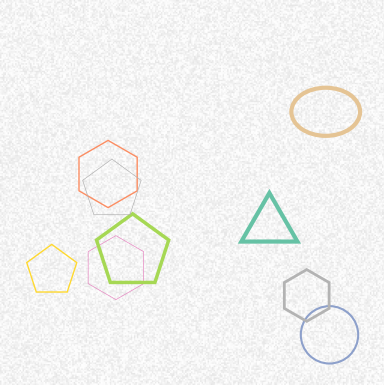[{"shape": "triangle", "thickness": 3, "radius": 0.42, "center": [0.7, 0.415]}, {"shape": "hexagon", "thickness": 1, "radius": 0.44, "center": [0.281, 0.548]}, {"shape": "circle", "thickness": 1.5, "radius": 0.37, "center": [0.856, 0.13]}, {"shape": "hexagon", "thickness": 0.5, "radius": 0.42, "center": [0.301, 0.305]}, {"shape": "pentagon", "thickness": 2.5, "radius": 0.49, "center": [0.344, 0.346]}, {"shape": "pentagon", "thickness": 1, "radius": 0.34, "center": [0.134, 0.297]}, {"shape": "oval", "thickness": 3, "radius": 0.45, "center": [0.846, 0.71]}, {"shape": "pentagon", "thickness": 0.5, "radius": 0.4, "center": [0.291, 0.507]}, {"shape": "hexagon", "thickness": 2, "radius": 0.34, "center": [0.797, 0.233]}]